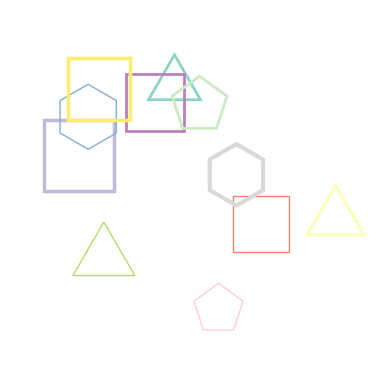[{"shape": "triangle", "thickness": 2, "radius": 0.39, "center": [0.453, 0.78]}, {"shape": "triangle", "thickness": 2, "radius": 0.42, "center": [0.872, 0.433]}, {"shape": "square", "thickness": 2.5, "radius": 0.46, "center": [0.205, 0.596]}, {"shape": "square", "thickness": 1, "radius": 0.36, "center": [0.679, 0.418]}, {"shape": "hexagon", "thickness": 1, "radius": 0.42, "center": [0.229, 0.697]}, {"shape": "triangle", "thickness": 1, "radius": 0.46, "center": [0.27, 0.331]}, {"shape": "pentagon", "thickness": 1, "radius": 0.33, "center": [0.567, 0.197]}, {"shape": "hexagon", "thickness": 3, "radius": 0.4, "center": [0.614, 0.546]}, {"shape": "square", "thickness": 2, "radius": 0.37, "center": [0.402, 0.734]}, {"shape": "pentagon", "thickness": 2, "radius": 0.37, "center": [0.518, 0.727]}, {"shape": "square", "thickness": 2.5, "radius": 0.4, "center": [0.257, 0.77]}]